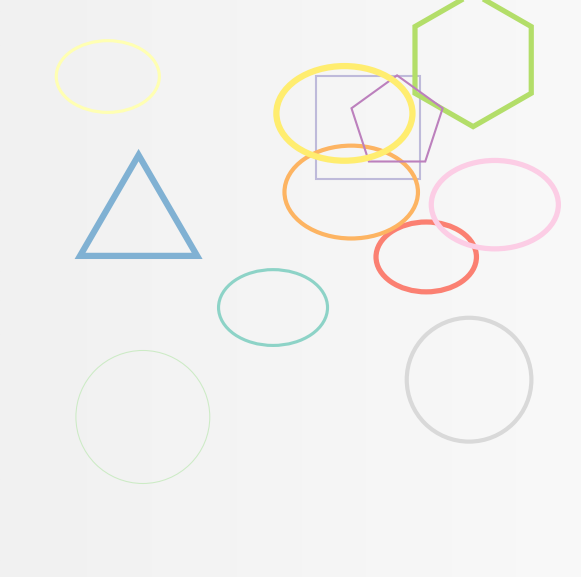[{"shape": "oval", "thickness": 1.5, "radius": 0.47, "center": [0.47, 0.467]}, {"shape": "oval", "thickness": 1.5, "radius": 0.44, "center": [0.185, 0.867]}, {"shape": "square", "thickness": 1, "radius": 0.45, "center": [0.633, 0.779]}, {"shape": "oval", "thickness": 2.5, "radius": 0.43, "center": [0.733, 0.554]}, {"shape": "triangle", "thickness": 3, "radius": 0.58, "center": [0.238, 0.614]}, {"shape": "oval", "thickness": 2, "radius": 0.57, "center": [0.604, 0.667]}, {"shape": "hexagon", "thickness": 2.5, "radius": 0.58, "center": [0.814, 0.895]}, {"shape": "oval", "thickness": 2.5, "radius": 0.55, "center": [0.851, 0.645]}, {"shape": "circle", "thickness": 2, "radius": 0.54, "center": [0.807, 0.342]}, {"shape": "pentagon", "thickness": 1, "radius": 0.41, "center": [0.683, 0.786]}, {"shape": "circle", "thickness": 0.5, "radius": 0.58, "center": [0.246, 0.277]}, {"shape": "oval", "thickness": 3, "radius": 0.59, "center": [0.593, 0.803]}]